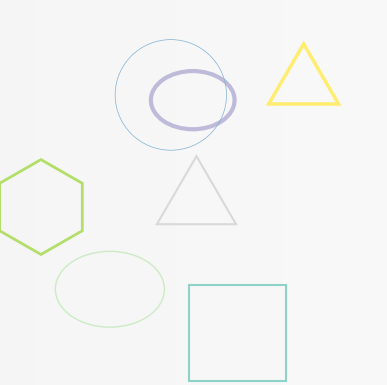[{"shape": "square", "thickness": 1.5, "radius": 0.62, "center": [0.612, 0.134]}, {"shape": "oval", "thickness": 3, "radius": 0.54, "center": [0.497, 0.74]}, {"shape": "circle", "thickness": 0.5, "radius": 0.72, "center": [0.441, 0.753]}, {"shape": "hexagon", "thickness": 2, "radius": 0.62, "center": [0.106, 0.462]}, {"shape": "triangle", "thickness": 1.5, "radius": 0.59, "center": [0.507, 0.477]}, {"shape": "oval", "thickness": 1, "radius": 0.7, "center": [0.284, 0.249]}, {"shape": "triangle", "thickness": 2.5, "radius": 0.52, "center": [0.784, 0.782]}]